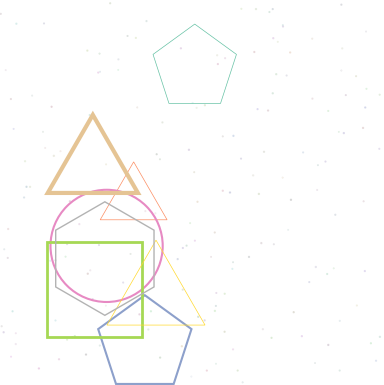[{"shape": "pentagon", "thickness": 0.5, "radius": 0.57, "center": [0.506, 0.824]}, {"shape": "triangle", "thickness": 0.5, "radius": 0.5, "center": [0.347, 0.479]}, {"shape": "pentagon", "thickness": 1.5, "radius": 0.64, "center": [0.376, 0.106]}, {"shape": "circle", "thickness": 1.5, "radius": 0.73, "center": [0.277, 0.361]}, {"shape": "square", "thickness": 2, "radius": 0.62, "center": [0.245, 0.248]}, {"shape": "triangle", "thickness": 0.5, "radius": 0.74, "center": [0.405, 0.229]}, {"shape": "triangle", "thickness": 3, "radius": 0.68, "center": [0.241, 0.566]}, {"shape": "hexagon", "thickness": 1, "radius": 0.74, "center": [0.272, 0.328]}]